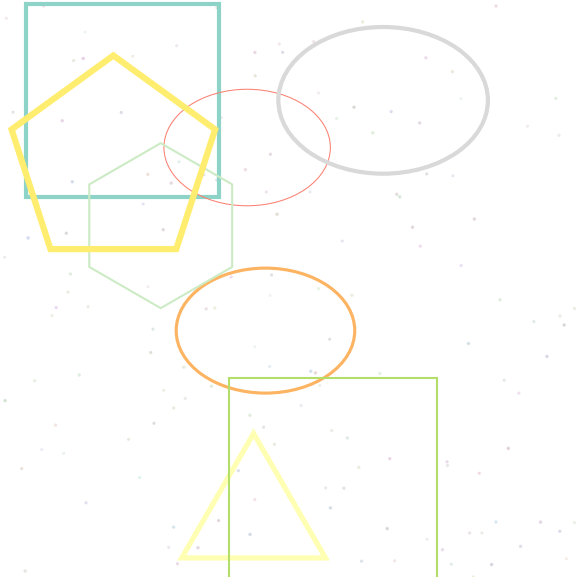[{"shape": "square", "thickness": 2, "radius": 0.83, "center": [0.212, 0.825]}, {"shape": "triangle", "thickness": 2.5, "radius": 0.72, "center": [0.439, 0.105]}, {"shape": "oval", "thickness": 0.5, "radius": 0.72, "center": [0.428, 0.744]}, {"shape": "oval", "thickness": 1.5, "radius": 0.77, "center": [0.46, 0.427]}, {"shape": "square", "thickness": 1, "radius": 0.9, "center": [0.576, 0.165]}, {"shape": "oval", "thickness": 2, "radius": 0.91, "center": [0.663, 0.825]}, {"shape": "hexagon", "thickness": 1, "radius": 0.71, "center": [0.278, 0.608]}, {"shape": "pentagon", "thickness": 3, "radius": 0.93, "center": [0.196, 0.718]}]